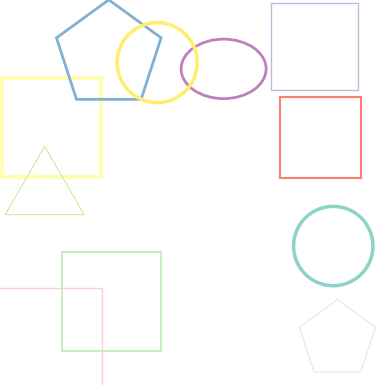[{"shape": "circle", "thickness": 2.5, "radius": 0.52, "center": [0.866, 0.361]}, {"shape": "square", "thickness": 3, "radius": 0.64, "center": [0.135, 0.669]}, {"shape": "square", "thickness": 1, "radius": 0.57, "center": [0.816, 0.88]}, {"shape": "square", "thickness": 1.5, "radius": 0.53, "center": [0.833, 0.642]}, {"shape": "pentagon", "thickness": 2, "radius": 0.71, "center": [0.283, 0.858]}, {"shape": "triangle", "thickness": 0.5, "radius": 0.59, "center": [0.116, 0.501]}, {"shape": "square", "thickness": 1, "radius": 0.71, "center": [0.124, 0.108]}, {"shape": "pentagon", "thickness": 0.5, "radius": 0.52, "center": [0.877, 0.118]}, {"shape": "oval", "thickness": 2, "radius": 0.55, "center": [0.581, 0.821]}, {"shape": "square", "thickness": 1.5, "radius": 0.64, "center": [0.29, 0.216]}, {"shape": "circle", "thickness": 2.5, "radius": 0.52, "center": [0.408, 0.837]}]